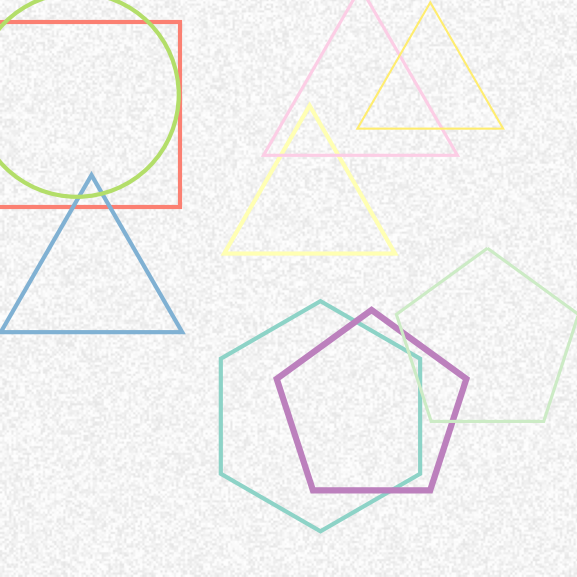[{"shape": "hexagon", "thickness": 2, "radius": 1.0, "center": [0.555, 0.278]}, {"shape": "triangle", "thickness": 2, "radius": 0.85, "center": [0.536, 0.646]}, {"shape": "square", "thickness": 2, "radius": 0.8, "center": [0.151, 0.8]}, {"shape": "triangle", "thickness": 2, "radius": 0.91, "center": [0.158, 0.515]}, {"shape": "circle", "thickness": 2, "radius": 0.88, "center": [0.133, 0.835]}, {"shape": "triangle", "thickness": 1.5, "radius": 0.97, "center": [0.624, 0.827]}, {"shape": "pentagon", "thickness": 3, "radius": 0.86, "center": [0.643, 0.29]}, {"shape": "pentagon", "thickness": 1.5, "radius": 0.83, "center": [0.844, 0.404]}, {"shape": "triangle", "thickness": 1, "radius": 0.73, "center": [0.745, 0.849]}]